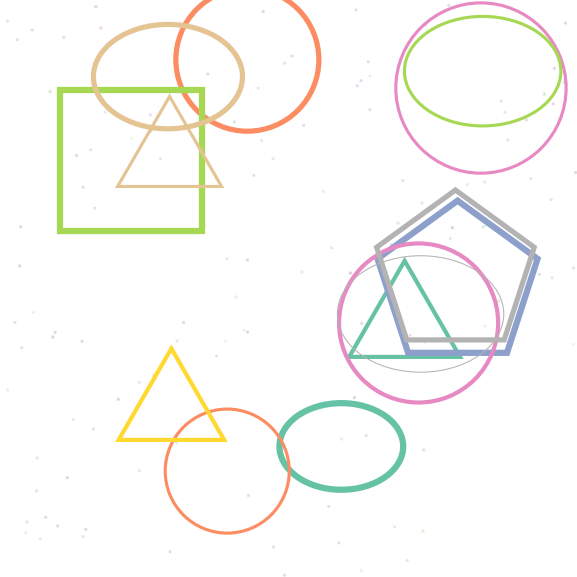[{"shape": "oval", "thickness": 3, "radius": 0.54, "center": [0.591, 0.226]}, {"shape": "triangle", "thickness": 2, "radius": 0.55, "center": [0.701, 0.437]}, {"shape": "circle", "thickness": 1.5, "radius": 0.54, "center": [0.393, 0.183]}, {"shape": "circle", "thickness": 2.5, "radius": 0.62, "center": [0.428, 0.896]}, {"shape": "pentagon", "thickness": 3, "radius": 0.73, "center": [0.792, 0.506]}, {"shape": "circle", "thickness": 1.5, "radius": 0.74, "center": [0.833, 0.847]}, {"shape": "circle", "thickness": 2, "radius": 0.69, "center": [0.725, 0.44]}, {"shape": "square", "thickness": 3, "radius": 0.61, "center": [0.226, 0.721]}, {"shape": "oval", "thickness": 1.5, "radius": 0.68, "center": [0.836, 0.876]}, {"shape": "triangle", "thickness": 2, "radius": 0.53, "center": [0.297, 0.29]}, {"shape": "triangle", "thickness": 1.5, "radius": 0.52, "center": [0.294, 0.728]}, {"shape": "oval", "thickness": 2.5, "radius": 0.65, "center": [0.291, 0.866]}, {"shape": "pentagon", "thickness": 2.5, "radius": 0.72, "center": [0.789, 0.527]}, {"shape": "oval", "thickness": 0.5, "radius": 0.72, "center": [0.728, 0.455]}]